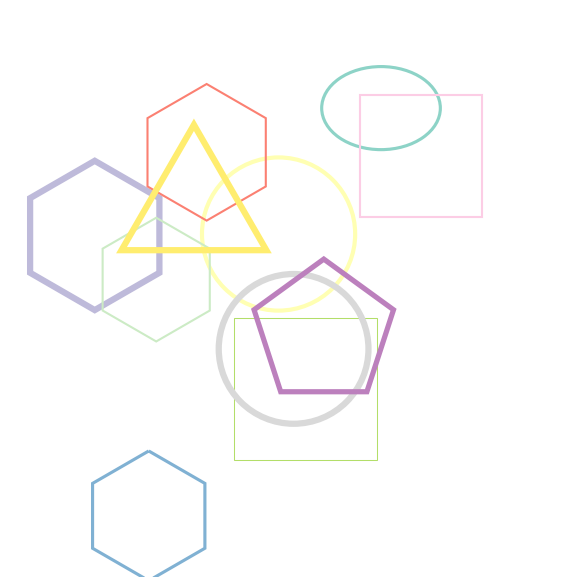[{"shape": "oval", "thickness": 1.5, "radius": 0.51, "center": [0.66, 0.812]}, {"shape": "circle", "thickness": 2, "radius": 0.66, "center": [0.482, 0.594]}, {"shape": "hexagon", "thickness": 3, "radius": 0.65, "center": [0.164, 0.591]}, {"shape": "hexagon", "thickness": 1, "radius": 0.59, "center": [0.358, 0.735]}, {"shape": "hexagon", "thickness": 1.5, "radius": 0.56, "center": [0.258, 0.106]}, {"shape": "square", "thickness": 0.5, "radius": 0.62, "center": [0.529, 0.325]}, {"shape": "square", "thickness": 1, "radius": 0.53, "center": [0.729, 0.729]}, {"shape": "circle", "thickness": 3, "radius": 0.65, "center": [0.508, 0.395]}, {"shape": "pentagon", "thickness": 2.5, "radius": 0.63, "center": [0.561, 0.424]}, {"shape": "hexagon", "thickness": 1, "radius": 0.54, "center": [0.27, 0.515]}, {"shape": "triangle", "thickness": 3, "radius": 0.72, "center": [0.336, 0.638]}]